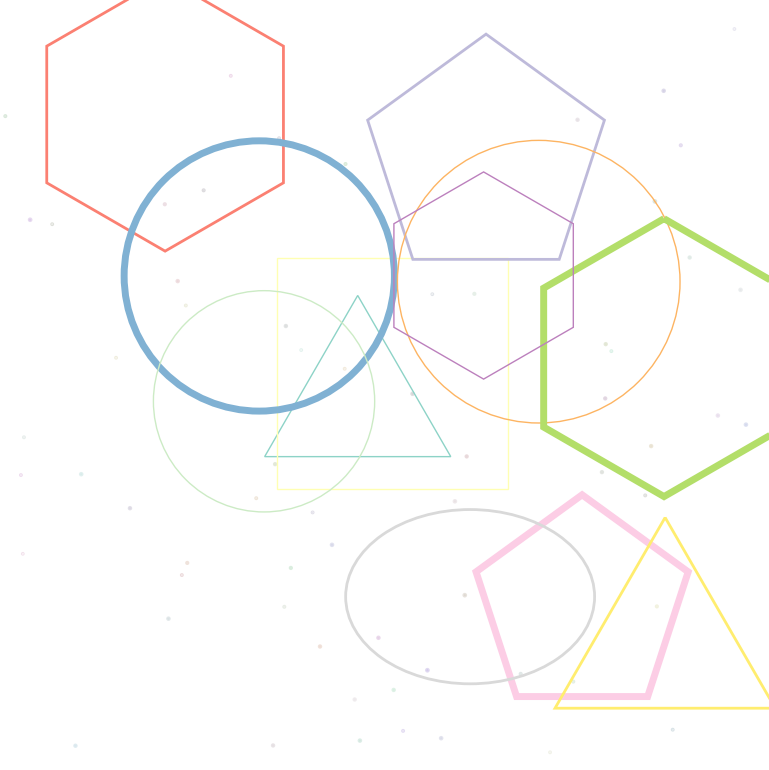[{"shape": "triangle", "thickness": 0.5, "radius": 0.7, "center": [0.465, 0.477]}, {"shape": "square", "thickness": 0.5, "radius": 0.75, "center": [0.509, 0.515]}, {"shape": "pentagon", "thickness": 1, "radius": 0.81, "center": [0.631, 0.794]}, {"shape": "hexagon", "thickness": 1, "radius": 0.89, "center": [0.214, 0.851]}, {"shape": "circle", "thickness": 2.5, "radius": 0.88, "center": [0.337, 0.642]}, {"shape": "circle", "thickness": 0.5, "radius": 0.92, "center": [0.7, 0.634]}, {"shape": "hexagon", "thickness": 2.5, "radius": 0.9, "center": [0.862, 0.536]}, {"shape": "pentagon", "thickness": 2.5, "radius": 0.72, "center": [0.756, 0.213]}, {"shape": "oval", "thickness": 1, "radius": 0.81, "center": [0.611, 0.225]}, {"shape": "hexagon", "thickness": 0.5, "radius": 0.67, "center": [0.628, 0.642]}, {"shape": "circle", "thickness": 0.5, "radius": 0.72, "center": [0.343, 0.479]}, {"shape": "triangle", "thickness": 1, "radius": 0.83, "center": [0.864, 0.163]}]